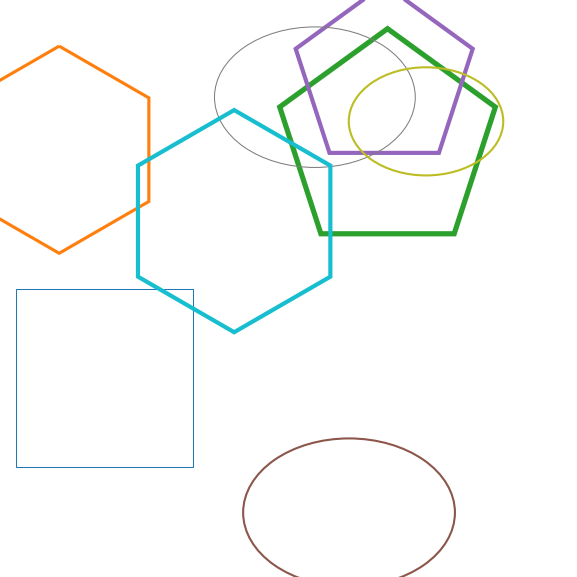[{"shape": "square", "thickness": 0.5, "radius": 0.77, "center": [0.181, 0.345]}, {"shape": "hexagon", "thickness": 1.5, "radius": 0.9, "center": [0.102, 0.74]}, {"shape": "pentagon", "thickness": 2.5, "radius": 0.98, "center": [0.671, 0.753]}, {"shape": "pentagon", "thickness": 2, "radius": 0.81, "center": [0.665, 0.865]}, {"shape": "oval", "thickness": 1, "radius": 0.92, "center": [0.604, 0.112]}, {"shape": "oval", "thickness": 0.5, "radius": 0.87, "center": [0.545, 0.831]}, {"shape": "oval", "thickness": 1, "radius": 0.67, "center": [0.738, 0.789]}, {"shape": "hexagon", "thickness": 2, "radius": 0.96, "center": [0.405, 0.616]}]